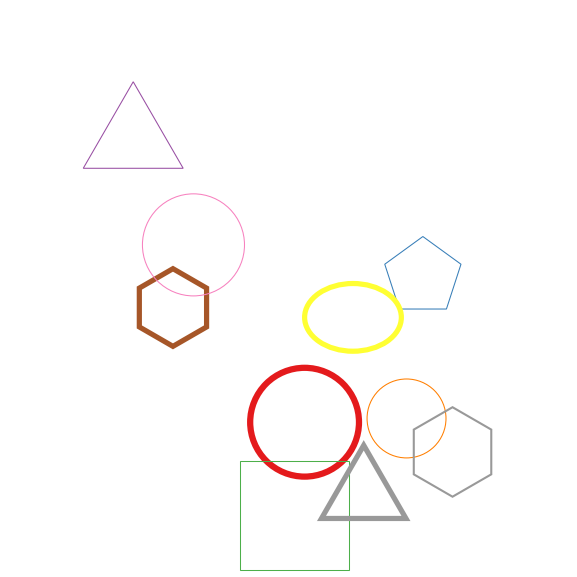[{"shape": "circle", "thickness": 3, "radius": 0.47, "center": [0.527, 0.268]}, {"shape": "pentagon", "thickness": 0.5, "radius": 0.35, "center": [0.732, 0.52]}, {"shape": "square", "thickness": 0.5, "radius": 0.47, "center": [0.51, 0.107]}, {"shape": "triangle", "thickness": 0.5, "radius": 0.5, "center": [0.231, 0.758]}, {"shape": "circle", "thickness": 0.5, "radius": 0.34, "center": [0.704, 0.275]}, {"shape": "oval", "thickness": 2.5, "radius": 0.42, "center": [0.611, 0.45]}, {"shape": "hexagon", "thickness": 2.5, "radius": 0.34, "center": [0.299, 0.467]}, {"shape": "circle", "thickness": 0.5, "radius": 0.44, "center": [0.335, 0.575]}, {"shape": "hexagon", "thickness": 1, "radius": 0.39, "center": [0.784, 0.217]}, {"shape": "triangle", "thickness": 2.5, "radius": 0.42, "center": [0.63, 0.144]}]